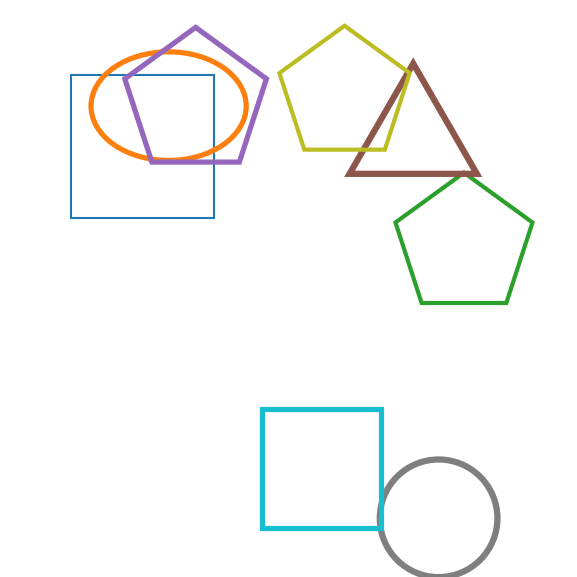[{"shape": "square", "thickness": 1, "radius": 0.62, "center": [0.247, 0.745]}, {"shape": "oval", "thickness": 2.5, "radius": 0.67, "center": [0.292, 0.815]}, {"shape": "pentagon", "thickness": 2, "radius": 0.62, "center": [0.803, 0.575]}, {"shape": "pentagon", "thickness": 2.5, "radius": 0.64, "center": [0.339, 0.823]}, {"shape": "triangle", "thickness": 3, "radius": 0.64, "center": [0.716, 0.762]}, {"shape": "circle", "thickness": 3, "radius": 0.51, "center": [0.759, 0.102]}, {"shape": "pentagon", "thickness": 2, "radius": 0.59, "center": [0.597, 0.836]}, {"shape": "square", "thickness": 2.5, "radius": 0.51, "center": [0.557, 0.187]}]